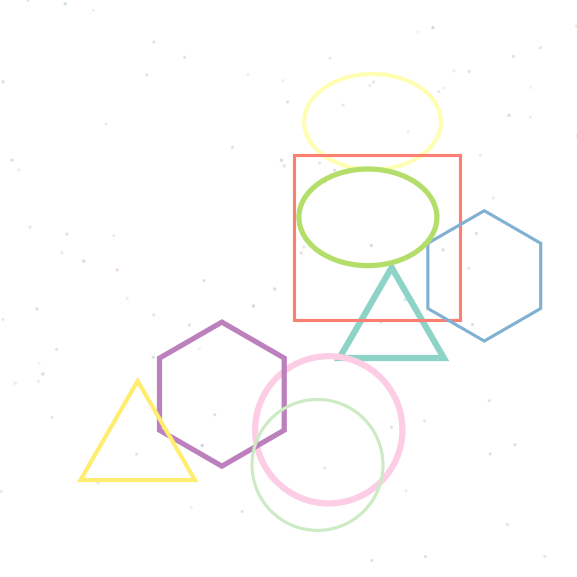[{"shape": "triangle", "thickness": 3, "radius": 0.52, "center": [0.678, 0.431]}, {"shape": "oval", "thickness": 2, "radius": 0.59, "center": [0.645, 0.788]}, {"shape": "square", "thickness": 1.5, "radius": 0.72, "center": [0.653, 0.588]}, {"shape": "hexagon", "thickness": 1.5, "radius": 0.56, "center": [0.839, 0.521]}, {"shape": "oval", "thickness": 2.5, "radius": 0.6, "center": [0.637, 0.623]}, {"shape": "circle", "thickness": 3, "radius": 0.64, "center": [0.569, 0.255]}, {"shape": "hexagon", "thickness": 2.5, "radius": 0.62, "center": [0.384, 0.317]}, {"shape": "circle", "thickness": 1.5, "radius": 0.57, "center": [0.55, 0.194]}, {"shape": "triangle", "thickness": 2, "radius": 0.57, "center": [0.238, 0.225]}]